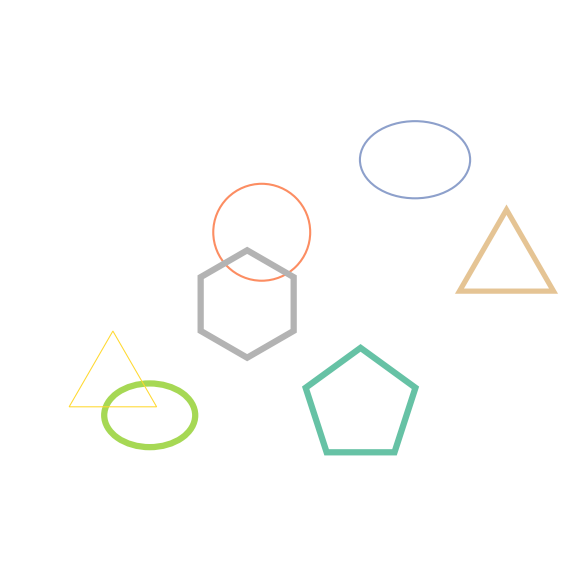[{"shape": "pentagon", "thickness": 3, "radius": 0.5, "center": [0.624, 0.297]}, {"shape": "circle", "thickness": 1, "radius": 0.42, "center": [0.453, 0.597]}, {"shape": "oval", "thickness": 1, "radius": 0.48, "center": [0.719, 0.723]}, {"shape": "oval", "thickness": 3, "radius": 0.39, "center": [0.259, 0.28]}, {"shape": "triangle", "thickness": 0.5, "radius": 0.44, "center": [0.195, 0.338]}, {"shape": "triangle", "thickness": 2.5, "radius": 0.47, "center": [0.877, 0.542]}, {"shape": "hexagon", "thickness": 3, "radius": 0.46, "center": [0.428, 0.473]}]